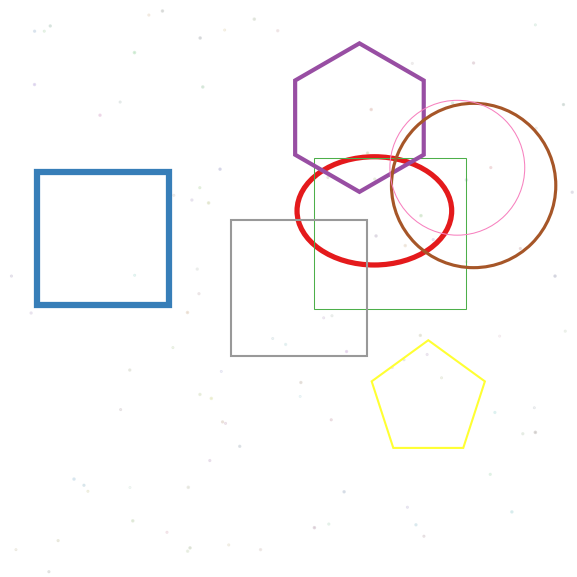[{"shape": "oval", "thickness": 2.5, "radius": 0.67, "center": [0.648, 0.634]}, {"shape": "square", "thickness": 3, "radius": 0.57, "center": [0.179, 0.586]}, {"shape": "square", "thickness": 0.5, "radius": 0.66, "center": [0.675, 0.595]}, {"shape": "hexagon", "thickness": 2, "radius": 0.64, "center": [0.622, 0.795]}, {"shape": "pentagon", "thickness": 1, "radius": 0.52, "center": [0.742, 0.307]}, {"shape": "circle", "thickness": 1.5, "radius": 0.71, "center": [0.82, 0.678]}, {"shape": "circle", "thickness": 0.5, "radius": 0.58, "center": [0.792, 0.709]}, {"shape": "square", "thickness": 1, "radius": 0.59, "center": [0.518, 0.501]}]